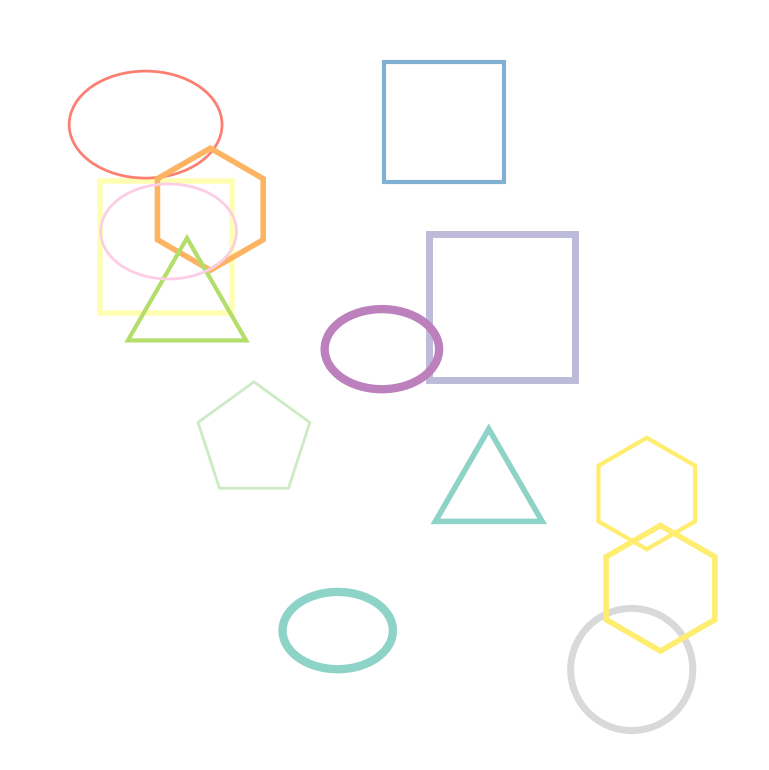[{"shape": "oval", "thickness": 3, "radius": 0.36, "center": [0.439, 0.181]}, {"shape": "triangle", "thickness": 2, "radius": 0.4, "center": [0.635, 0.363]}, {"shape": "square", "thickness": 2, "radius": 0.43, "center": [0.215, 0.68]}, {"shape": "square", "thickness": 2.5, "radius": 0.48, "center": [0.652, 0.601]}, {"shape": "oval", "thickness": 1, "radius": 0.5, "center": [0.189, 0.838]}, {"shape": "square", "thickness": 1.5, "radius": 0.39, "center": [0.577, 0.842]}, {"shape": "hexagon", "thickness": 2, "radius": 0.4, "center": [0.273, 0.728]}, {"shape": "triangle", "thickness": 1.5, "radius": 0.44, "center": [0.243, 0.602]}, {"shape": "oval", "thickness": 1, "radius": 0.44, "center": [0.219, 0.699]}, {"shape": "circle", "thickness": 2.5, "radius": 0.4, "center": [0.82, 0.131]}, {"shape": "oval", "thickness": 3, "radius": 0.37, "center": [0.496, 0.547]}, {"shape": "pentagon", "thickness": 1, "radius": 0.38, "center": [0.33, 0.428]}, {"shape": "hexagon", "thickness": 1.5, "radius": 0.36, "center": [0.84, 0.359]}, {"shape": "hexagon", "thickness": 2, "radius": 0.41, "center": [0.858, 0.236]}]